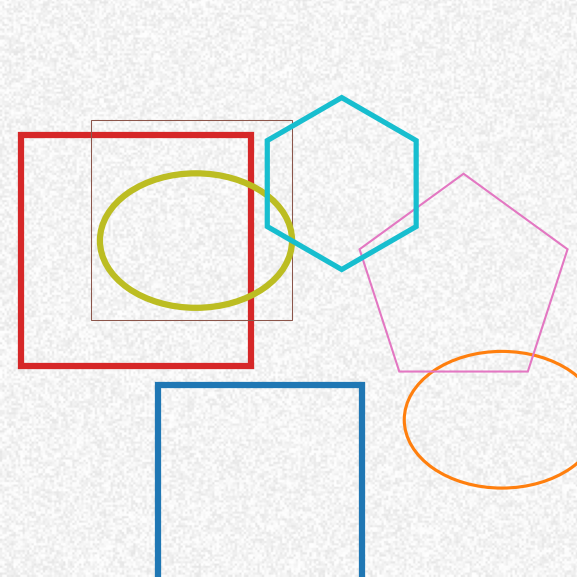[{"shape": "square", "thickness": 3, "radius": 0.88, "center": [0.45, 0.155]}, {"shape": "oval", "thickness": 1.5, "radius": 0.85, "center": [0.869, 0.272]}, {"shape": "square", "thickness": 3, "radius": 1.0, "center": [0.235, 0.565]}, {"shape": "square", "thickness": 0.5, "radius": 0.87, "center": [0.332, 0.618]}, {"shape": "pentagon", "thickness": 1, "radius": 0.95, "center": [0.803, 0.509]}, {"shape": "oval", "thickness": 3, "radius": 0.83, "center": [0.339, 0.583]}, {"shape": "hexagon", "thickness": 2.5, "radius": 0.74, "center": [0.592, 0.681]}]